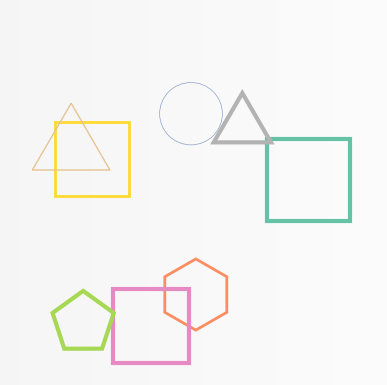[{"shape": "square", "thickness": 3, "radius": 0.54, "center": [0.797, 0.533]}, {"shape": "hexagon", "thickness": 2, "radius": 0.46, "center": [0.505, 0.235]}, {"shape": "circle", "thickness": 0.5, "radius": 0.4, "center": [0.493, 0.705]}, {"shape": "square", "thickness": 3, "radius": 0.49, "center": [0.389, 0.153]}, {"shape": "pentagon", "thickness": 3, "radius": 0.41, "center": [0.215, 0.161]}, {"shape": "square", "thickness": 2, "radius": 0.48, "center": [0.237, 0.586]}, {"shape": "triangle", "thickness": 1, "radius": 0.58, "center": [0.184, 0.616]}, {"shape": "triangle", "thickness": 3, "radius": 0.43, "center": [0.625, 0.673]}]